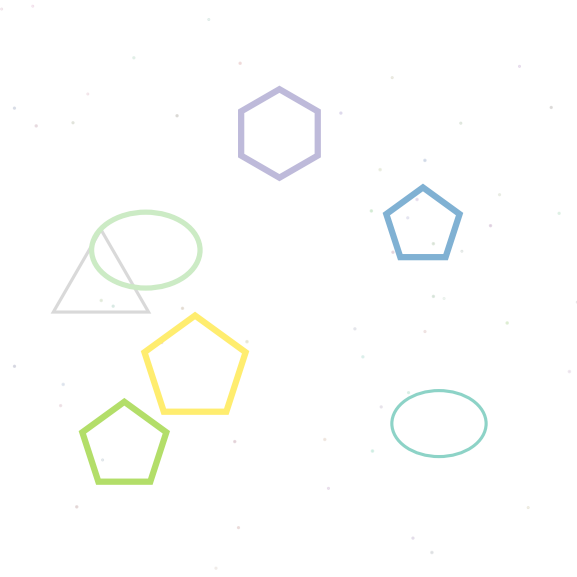[{"shape": "oval", "thickness": 1.5, "radius": 0.41, "center": [0.76, 0.266]}, {"shape": "hexagon", "thickness": 3, "radius": 0.38, "center": [0.484, 0.768]}, {"shape": "pentagon", "thickness": 3, "radius": 0.33, "center": [0.732, 0.608]}, {"shape": "pentagon", "thickness": 3, "radius": 0.38, "center": [0.215, 0.227]}, {"shape": "triangle", "thickness": 1.5, "radius": 0.48, "center": [0.175, 0.506]}, {"shape": "oval", "thickness": 2.5, "radius": 0.47, "center": [0.253, 0.566]}, {"shape": "pentagon", "thickness": 3, "radius": 0.46, "center": [0.338, 0.361]}]